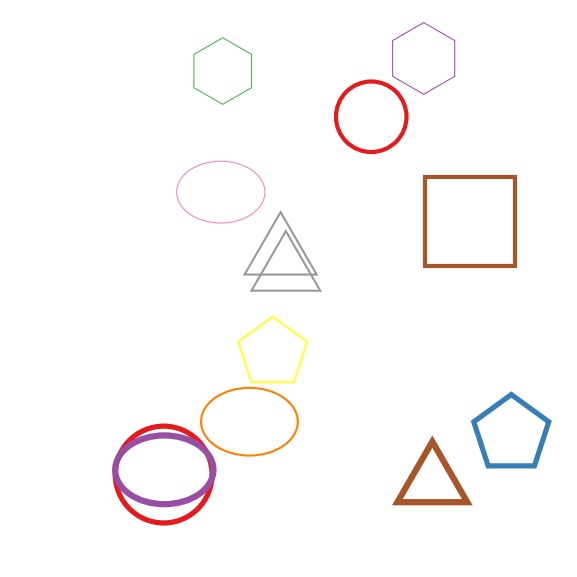[{"shape": "circle", "thickness": 2.5, "radius": 0.42, "center": [0.283, 0.177]}, {"shape": "circle", "thickness": 2, "radius": 0.31, "center": [0.643, 0.797]}, {"shape": "pentagon", "thickness": 2.5, "radius": 0.34, "center": [0.885, 0.248]}, {"shape": "hexagon", "thickness": 0.5, "radius": 0.29, "center": [0.386, 0.876]}, {"shape": "hexagon", "thickness": 0.5, "radius": 0.31, "center": [0.734, 0.898]}, {"shape": "oval", "thickness": 3, "radius": 0.43, "center": [0.285, 0.186]}, {"shape": "oval", "thickness": 1, "radius": 0.42, "center": [0.432, 0.269]}, {"shape": "pentagon", "thickness": 1, "radius": 0.31, "center": [0.472, 0.388]}, {"shape": "triangle", "thickness": 3, "radius": 0.35, "center": [0.749, 0.164]}, {"shape": "square", "thickness": 2, "radius": 0.39, "center": [0.814, 0.615]}, {"shape": "oval", "thickness": 0.5, "radius": 0.38, "center": [0.382, 0.666]}, {"shape": "triangle", "thickness": 1, "radius": 0.36, "center": [0.486, 0.56]}, {"shape": "triangle", "thickness": 1, "radius": 0.34, "center": [0.495, 0.53]}]